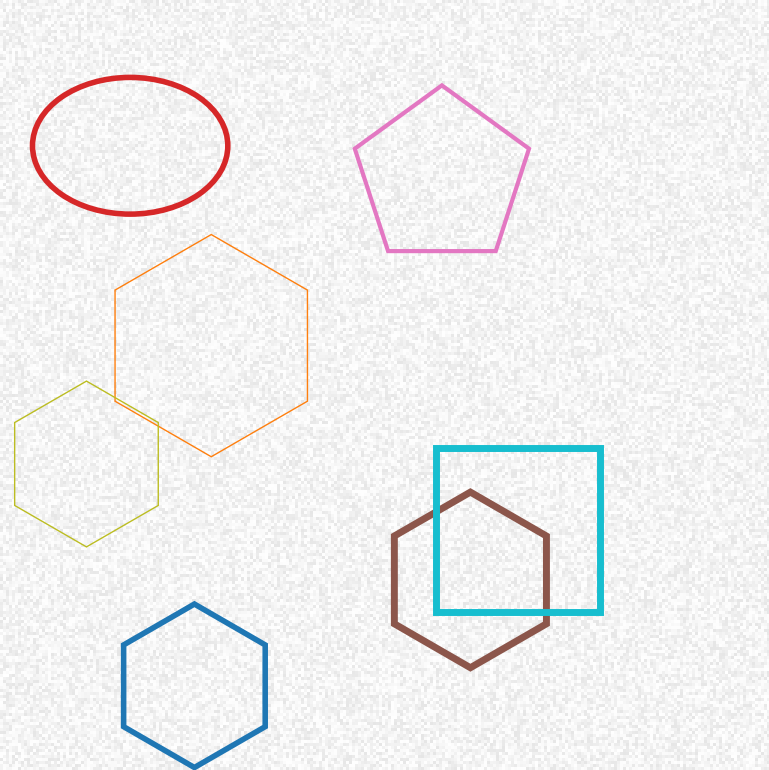[{"shape": "hexagon", "thickness": 2, "radius": 0.53, "center": [0.252, 0.109]}, {"shape": "hexagon", "thickness": 0.5, "radius": 0.72, "center": [0.274, 0.551]}, {"shape": "oval", "thickness": 2, "radius": 0.63, "center": [0.169, 0.811]}, {"shape": "hexagon", "thickness": 2.5, "radius": 0.57, "center": [0.611, 0.247]}, {"shape": "pentagon", "thickness": 1.5, "radius": 0.59, "center": [0.574, 0.77]}, {"shape": "hexagon", "thickness": 0.5, "radius": 0.54, "center": [0.112, 0.397]}, {"shape": "square", "thickness": 2.5, "radius": 0.53, "center": [0.673, 0.312]}]